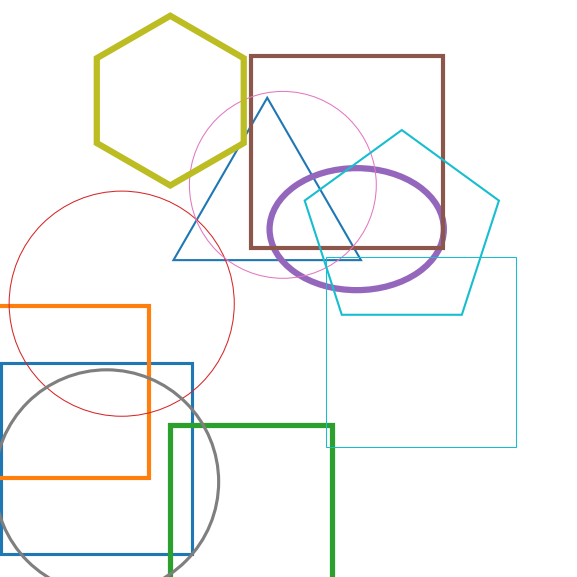[{"shape": "square", "thickness": 1.5, "radius": 0.82, "center": [0.167, 0.205]}, {"shape": "triangle", "thickness": 1, "radius": 0.94, "center": [0.463, 0.642]}, {"shape": "square", "thickness": 2, "radius": 0.74, "center": [0.11, 0.32]}, {"shape": "square", "thickness": 2.5, "radius": 0.7, "center": [0.434, 0.122]}, {"shape": "circle", "thickness": 0.5, "radius": 0.97, "center": [0.211, 0.473]}, {"shape": "oval", "thickness": 3, "radius": 0.75, "center": [0.618, 0.602]}, {"shape": "square", "thickness": 2, "radius": 0.83, "center": [0.601, 0.736]}, {"shape": "circle", "thickness": 0.5, "radius": 0.81, "center": [0.49, 0.679]}, {"shape": "circle", "thickness": 1.5, "radius": 0.97, "center": [0.185, 0.165]}, {"shape": "hexagon", "thickness": 3, "radius": 0.73, "center": [0.295, 0.825]}, {"shape": "square", "thickness": 0.5, "radius": 0.82, "center": [0.728, 0.389]}, {"shape": "pentagon", "thickness": 1, "radius": 0.88, "center": [0.696, 0.597]}]